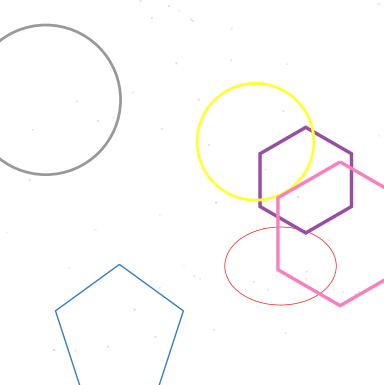[{"shape": "oval", "thickness": 0.5, "radius": 0.72, "center": [0.729, 0.309]}, {"shape": "pentagon", "thickness": 1, "radius": 0.87, "center": [0.31, 0.139]}, {"shape": "hexagon", "thickness": 2.5, "radius": 0.69, "center": [0.794, 0.532]}, {"shape": "circle", "thickness": 2, "radius": 0.76, "center": [0.664, 0.632]}, {"shape": "hexagon", "thickness": 2.5, "radius": 0.93, "center": [0.884, 0.393]}, {"shape": "circle", "thickness": 2, "radius": 0.97, "center": [0.119, 0.741]}]